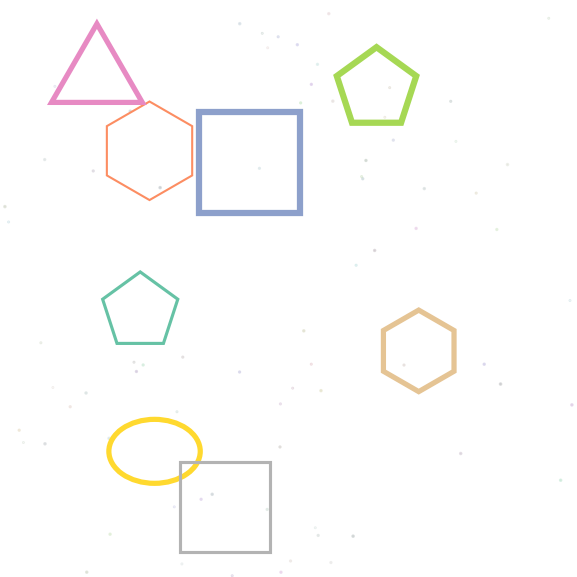[{"shape": "pentagon", "thickness": 1.5, "radius": 0.34, "center": [0.243, 0.46]}, {"shape": "hexagon", "thickness": 1, "radius": 0.43, "center": [0.259, 0.738]}, {"shape": "square", "thickness": 3, "radius": 0.44, "center": [0.432, 0.717]}, {"shape": "triangle", "thickness": 2.5, "radius": 0.45, "center": [0.168, 0.867]}, {"shape": "pentagon", "thickness": 3, "radius": 0.36, "center": [0.652, 0.845]}, {"shape": "oval", "thickness": 2.5, "radius": 0.4, "center": [0.268, 0.218]}, {"shape": "hexagon", "thickness": 2.5, "radius": 0.35, "center": [0.725, 0.392]}, {"shape": "square", "thickness": 1.5, "radius": 0.39, "center": [0.39, 0.121]}]